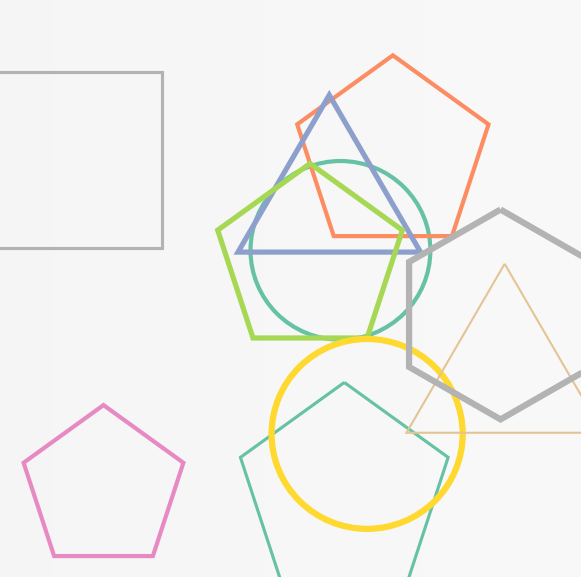[{"shape": "circle", "thickness": 2, "radius": 0.77, "center": [0.586, 0.566]}, {"shape": "pentagon", "thickness": 1.5, "radius": 0.94, "center": [0.592, 0.149]}, {"shape": "pentagon", "thickness": 2, "radius": 0.87, "center": [0.676, 0.73]}, {"shape": "triangle", "thickness": 2.5, "radius": 0.91, "center": [0.566, 0.653]}, {"shape": "pentagon", "thickness": 2, "radius": 0.72, "center": [0.178, 0.153]}, {"shape": "pentagon", "thickness": 2.5, "radius": 0.83, "center": [0.533, 0.549]}, {"shape": "circle", "thickness": 3, "radius": 0.82, "center": [0.632, 0.248]}, {"shape": "triangle", "thickness": 1, "radius": 0.98, "center": [0.868, 0.347]}, {"shape": "square", "thickness": 1.5, "radius": 0.76, "center": [0.126, 0.721]}, {"shape": "hexagon", "thickness": 3, "radius": 0.91, "center": [0.861, 0.455]}]